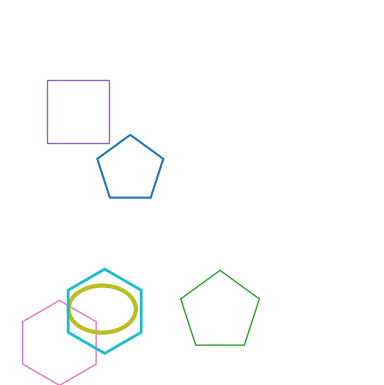[{"shape": "pentagon", "thickness": 1.5, "radius": 0.45, "center": [0.338, 0.56]}, {"shape": "pentagon", "thickness": 1, "radius": 0.54, "center": [0.572, 0.19]}, {"shape": "square", "thickness": 1, "radius": 0.41, "center": [0.203, 0.711]}, {"shape": "hexagon", "thickness": 1, "radius": 0.55, "center": [0.154, 0.109]}, {"shape": "oval", "thickness": 3, "radius": 0.44, "center": [0.265, 0.197]}, {"shape": "hexagon", "thickness": 2, "radius": 0.55, "center": [0.272, 0.191]}]